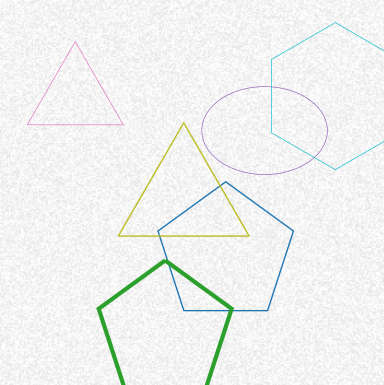[{"shape": "pentagon", "thickness": 1, "radius": 0.92, "center": [0.586, 0.343]}, {"shape": "pentagon", "thickness": 3, "radius": 0.91, "center": [0.429, 0.142]}, {"shape": "oval", "thickness": 0.5, "radius": 0.82, "center": [0.687, 0.661]}, {"shape": "triangle", "thickness": 0.5, "radius": 0.72, "center": [0.196, 0.748]}, {"shape": "triangle", "thickness": 1, "radius": 0.98, "center": [0.477, 0.485]}, {"shape": "hexagon", "thickness": 0.5, "radius": 0.95, "center": [0.871, 0.75]}]